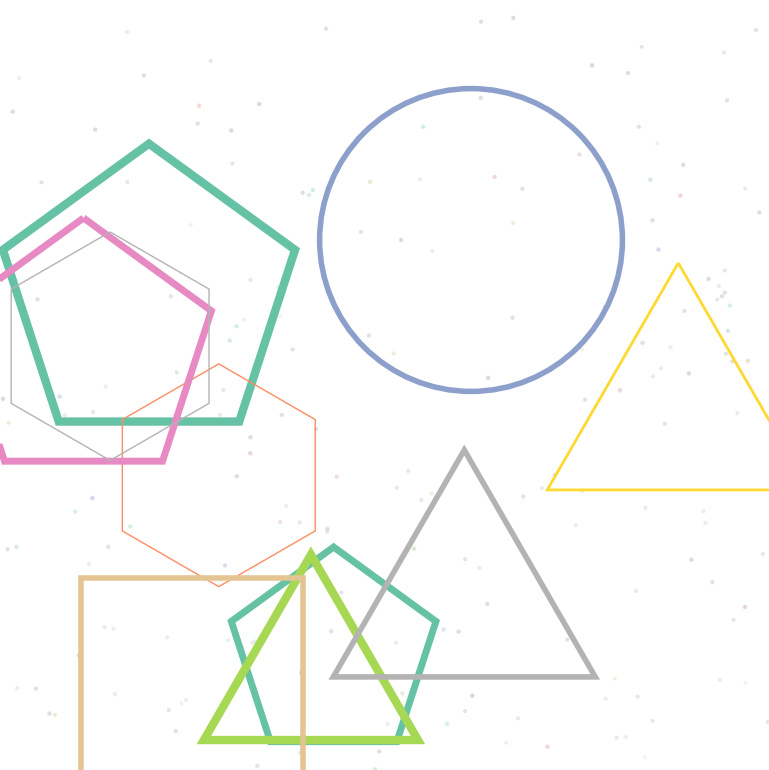[{"shape": "pentagon", "thickness": 3, "radius": 1.0, "center": [0.193, 0.614]}, {"shape": "pentagon", "thickness": 2.5, "radius": 0.7, "center": [0.433, 0.15]}, {"shape": "hexagon", "thickness": 0.5, "radius": 0.72, "center": [0.284, 0.383]}, {"shape": "circle", "thickness": 2, "radius": 0.98, "center": [0.612, 0.688]}, {"shape": "pentagon", "thickness": 2.5, "radius": 0.87, "center": [0.108, 0.542]}, {"shape": "triangle", "thickness": 3, "radius": 0.8, "center": [0.404, 0.119]}, {"shape": "triangle", "thickness": 1, "radius": 0.98, "center": [0.881, 0.462]}, {"shape": "square", "thickness": 2, "radius": 0.72, "center": [0.249, 0.105]}, {"shape": "triangle", "thickness": 2, "radius": 0.98, "center": [0.603, 0.219]}, {"shape": "hexagon", "thickness": 0.5, "radius": 0.74, "center": [0.143, 0.55]}]